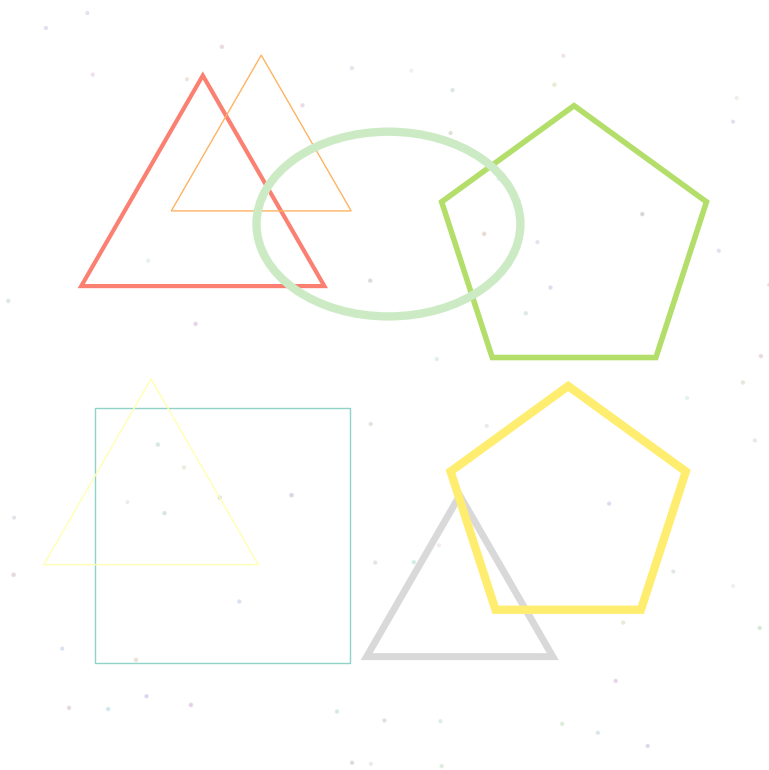[{"shape": "square", "thickness": 0.5, "radius": 0.83, "center": [0.288, 0.304]}, {"shape": "triangle", "thickness": 0.5, "radius": 0.8, "center": [0.196, 0.347]}, {"shape": "triangle", "thickness": 1.5, "radius": 0.91, "center": [0.263, 0.72]}, {"shape": "triangle", "thickness": 0.5, "radius": 0.67, "center": [0.339, 0.794]}, {"shape": "pentagon", "thickness": 2, "radius": 0.9, "center": [0.746, 0.682]}, {"shape": "triangle", "thickness": 2.5, "radius": 0.7, "center": [0.597, 0.217]}, {"shape": "oval", "thickness": 3, "radius": 0.86, "center": [0.504, 0.709]}, {"shape": "pentagon", "thickness": 3, "radius": 0.8, "center": [0.738, 0.338]}]